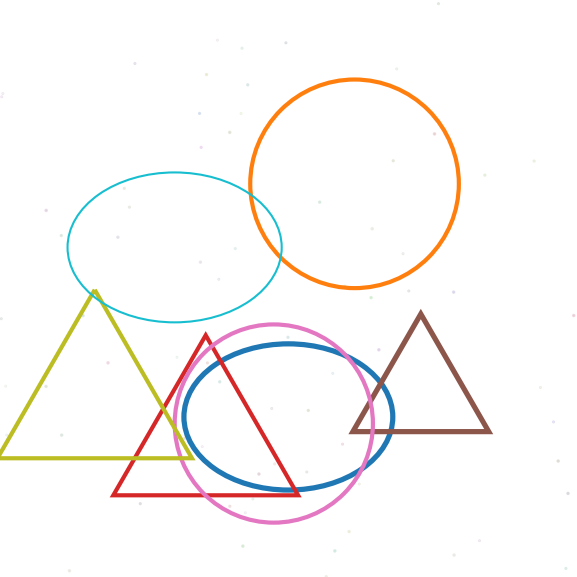[{"shape": "oval", "thickness": 2.5, "radius": 0.9, "center": [0.499, 0.277]}, {"shape": "circle", "thickness": 2, "radius": 0.9, "center": [0.614, 0.681]}, {"shape": "triangle", "thickness": 2, "radius": 0.92, "center": [0.356, 0.234]}, {"shape": "triangle", "thickness": 2.5, "radius": 0.68, "center": [0.729, 0.32]}, {"shape": "circle", "thickness": 2, "radius": 0.86, "center": [0.474, 0.266]}, {"shape": "triangle", "thickness": 2, "radius": 0.97, "center": [0.164, 0.303]}, {"shape": "oval", "thickness": 1, "radius": 0.93, "center": [0.302, 0.571]}]